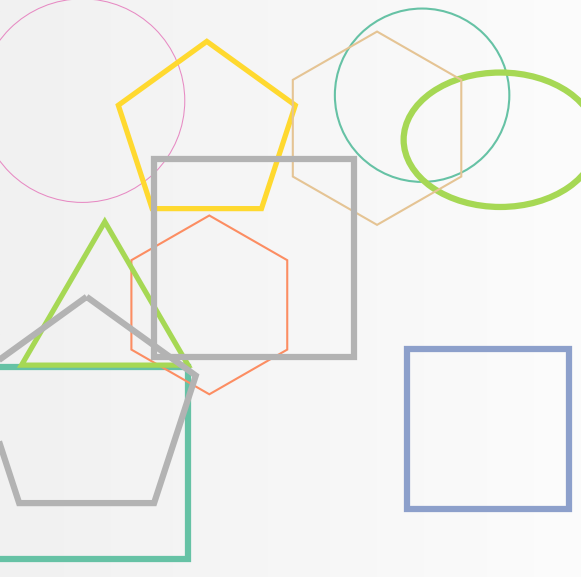[{"shape": "circle", "thickness": 1, "radius": 0.75, "center": [0.726, 0.834]}, {"shape": "square", "thickness": 3, "radius": 0.83, "center": [0.157, 0.198]}, {"shape": "hexagon", "thickness": 1, "radius": 0.77, "center": [0.36, 0.471]}, {"shape": "square", "thickness": 3, "radius": 0.69, "center": [0.839, 0.256]}, {"shape": "circle", "thickness": 0.5, "radius": 0.88, "center": [0.142, 0.825]}, {"shape": "triangle", "thickness": 2.5, "radius": 0.83, "center": [0.18, 0.45]}, {"shape": "oval", "thickness": 3, "radius": 0.83, "center": [0.861, 0.757]}, {"shape": "pentagon", "thickness": 2.5, "radius": 0.8, "center": [0.356, 0.767]}, {"shape": "hexagon", "thickness": 1, "radius": 0.84, "center": [0.649, 0.777]}, {"shape": "pentagon", "thickness": 3, "radius": 0.99, "center": [0.149, 0.288]}, {"shape": "square", "thickness": 3, "radius": 0.86, "center": [0.437, 0.552]}]